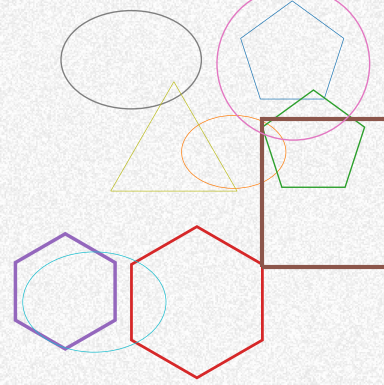[{"shape": "pentagon", "thickness": 0.5, "radius": 0.7, "center": [0.759, 0.857]}, {"shape": "oval", "thickness": 0.5, "radius": 0.68, "center": [0.607, 0.606]}, {"shape": "pentagon", "thickness": 1, "radius": 0.7, "center": [0.814, 0.627]}, {"shape": "hexagon", "thickness": 2, "radius": 0.98, "center": [0.511, 0.215]}, {"shape": "hexagon", "thickness": 2.5, "radius": 0.75, "center": [0.169, 0.243]}, {"shape": "square", "thickness": 3, "radius": 0.96, "center": [0.872, 0.5]}, {"shape": "circle", "thickness": 1, "radius": 0.99, "center": [0.762, 0.834]}, {"shape": "oval", "thickness": 1, "radius": 0.91, "center": [0.341, 0.845]}, {"shape": "triangle", "thickness": 0.5, "radius": 0.95, "center": [0.452, 0.598]}, {"shape": "oval", "thickness": 0.5, "radius": 0.93, "center": [0.245, 0.215]}]